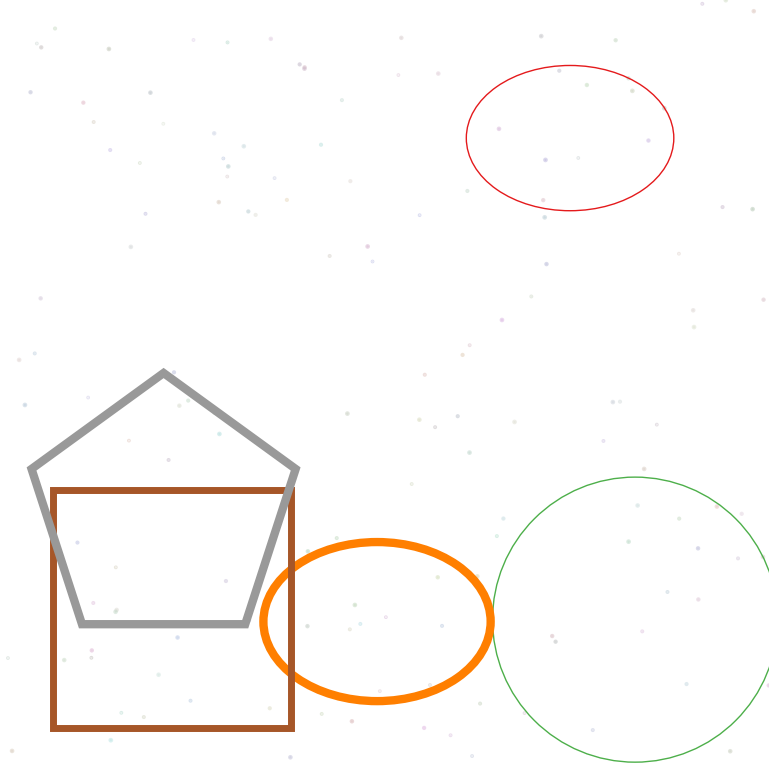[{"shape": "oval", "thickness": 0.5, "radius": 0.67, "center": [0.74, 0.821]}, {"shape": "circle", "thickness": 0.5, "radius": 0.93, "center": [0.825, 0.195]}, {"shape": "oval", "thickness": 3, "radius": 0.74, "center": [0.49, 0.193]}, {"shape": "square", "thickness": 2.5, "radius": 0.77, "center": [0.224, 0.21]}, {"shape": "pentagon", "thickness": 3, "radius": 0.9, "center": [0.212, 0.335]}]